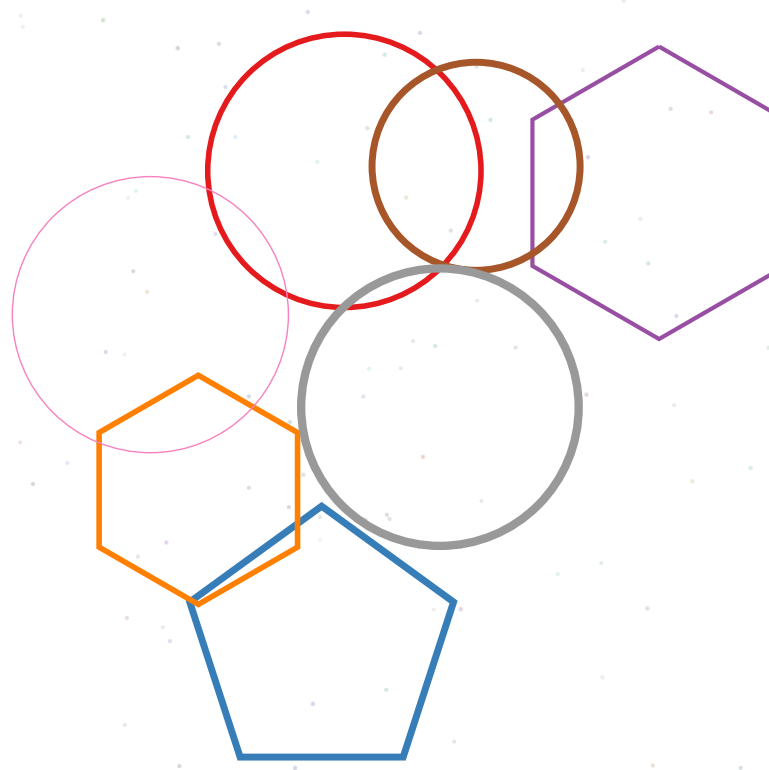[{"shape": "circle", "thickness": 2, "radius": 0.89, "center": [0.447, 0.778]}, {"shape": "pentagon", "thickness": 2.5, "radius": 0.9, "center": [0.418, 0.163]}, {"shape": "hexagon", "thickness": 1.5, "radius": 0.95, "center": [0.856, 0.75]}, {"shape": "hexagon", "thickness": 2, "radius": 0.74, "center": [0.258, 0.364]}, {"shape": "circle", "thickness": 2.5, "radius": 0.68, "center": [0.618, 0.784]}, {"shape": "circle", "thickness": 0.5, "radius": 0.9, "center": [0.195, 0.591]}, {"shape": "circle", "thickness": 3, "radius": 0.9, "center": [0.571, 0.471]}]